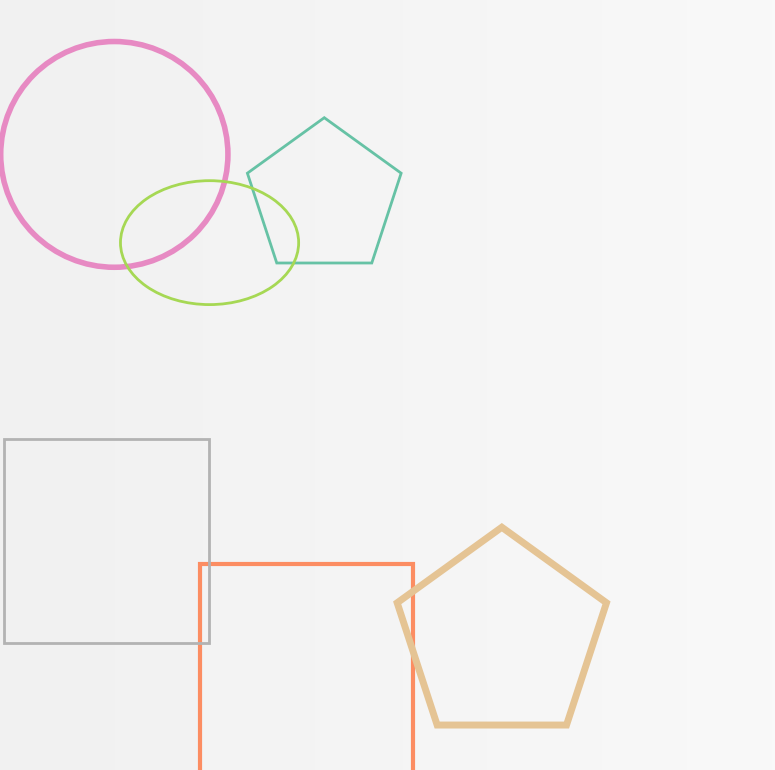[{"shape": "pentagon", "thickness": 1, "radius": 0.52, "center": [0.418, 0.743]}, {"shape": "square", "thickness": 1.5, "radius": 0.69, "center": [0.395, 0.13]}, {"shape": "circle", "thickness": 2, "radius": 0.73, "center": [0.148, 0.799]}, {"shape": "oval", "thickness": 1, "radius": 0.57, "center": [0.27, 0.685]}, {"shape": "pentagon", "thickness": 2.5, "radius": 0.71, "center": [0.648, 0.173]}, {"shape": "square", "thickness": 1, "radius": 0.66, "center": [0.138, 0.297]}]